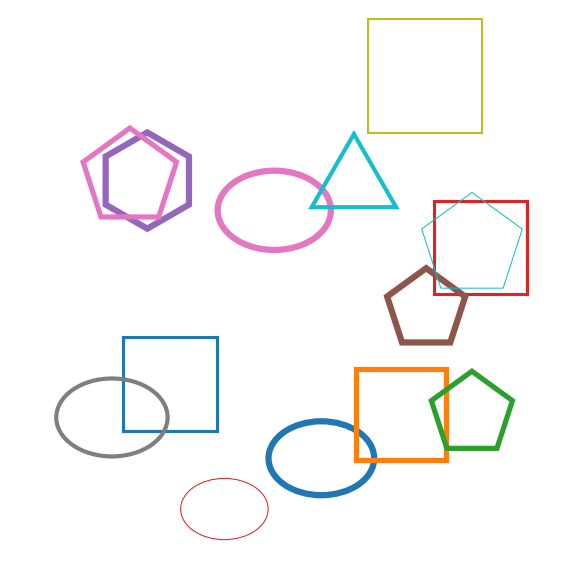[{"shape": "square", "thickness": 1.5, "radius": 0.41, "center": [0.295, 0.334]}, {"shape": "oval", "thickness": 3, "radius": 0.46, "center": [0.556, 0.206]}, {"shape": "square", "thickness": 2.5, "radius": 0.39, "center": [0.694, 0.282]}, {"shape": "pentagon", "thickness": 2.5, "radius": 0.37, "center": [0.817, 0.282]}, {"shape": "oval", "thickness": 0.5, "radius": 0.38, "center": [0.389, 0.118]}, {"shape": "square", "thickness": 1.5, "radius": 0.4, "center": [0.832, 0.57]}, {"shape": "hexagon", "thickness": 3, "radius": 0.42, "center": [0.255, 0.686]}, {"shape": "pentagon", "thickness": 3, "radius": 0.36, "center": [0.738, 0.464]}, {"shape": "oval", "thickness": 3, "radius": 0.49, "center": [0.475, 0.635]}, {"shape": "pentagon", "thickness": 2.5, "radius": 0.43, "center": [0.225, 0.692]}, {"shape": "oval", "thickness": 2, "radius": 0.48, "center": [0.194, 0.276]}, {"shape": "square", "thickness": 1, "radius": 0.49, "center": [0.735, 0.868]}, {"shape": "triangle", "thickness": 2, "radius": 0.42, "center": [0.613, 0.683]}, {"shape": "pentagon", "thickness": 0.5, "radius": 0.46, "center": [0.817, 0.574]}]